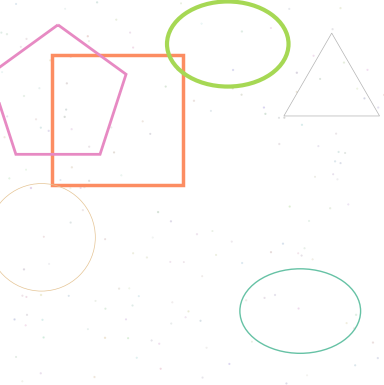[{"shape": "oval", "thickness": 1, "radius": 0.78, "center": [0.78, 0.192]}, {"shape": "square", "thickness": 2.5, "radius": 0.85, "center": [0.305, 0.688]}, {"shape": "pentagon", "thickness": 2, "radius": 0.93, "center": [0.151, 0.75]}, {"shape": "oval", "thickness": 3, "radius": 0.79, "center": [0.592, 0.886]}, {"shape": "circle", "thickness": 0.5, "radius": 0.7, "center": [0.108, 0.384]}, {"shape": "triangle", "thickness": 0.5, "radius": 0.72, "center": [0.862, 0.771]}]